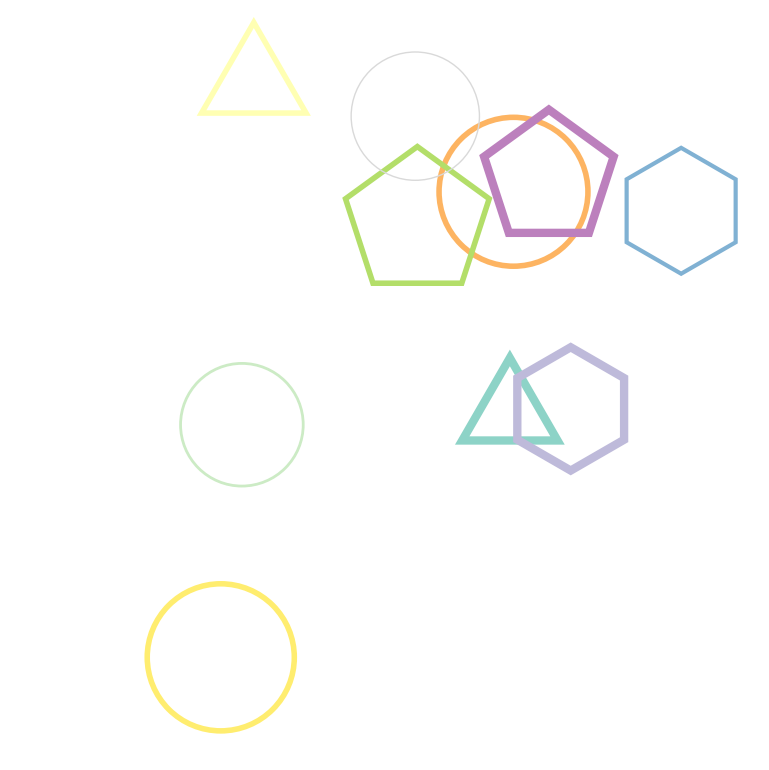[{"shape": "triangle", "thickness": 3, "radius": 0.36, "center": [0.662, 0.464]}, {"shape": "triangle", "thickness": 2, "radius": 0.39, "center": [0.33, 0.892]}, {"shape": "hexagon", "thickness": 3, "radius": 0.4, "center": [0.741, 0.469]}, {"shape": "hexagon", "thickness": 1.5, "radius": 0.41, "center": [0.885, 0.726]}, {"shape": "circle", "thickness": 2, "radius": 0.48, "center": [0.667, 0.751]}, {"shape": "pentagon", "thickness": 2, "radius": 0.49, "center": [0.542, 0.712]}, {"shape": "circle", "thickness": 0.5, "radius": 0.42, "center": [0.539, 0.849]}, {"shape": "pentagon", "thickness": 3, "radius": 0.44, "center": [0.713, 0.769]}, {"shape": "circle", "thickness": 1, "radius": 0.4, "center": [0.314, 0.448]}, {"shape": "circle", "thickness": 2, "radius": 0.48, "center": [0.287, 0.146]}]